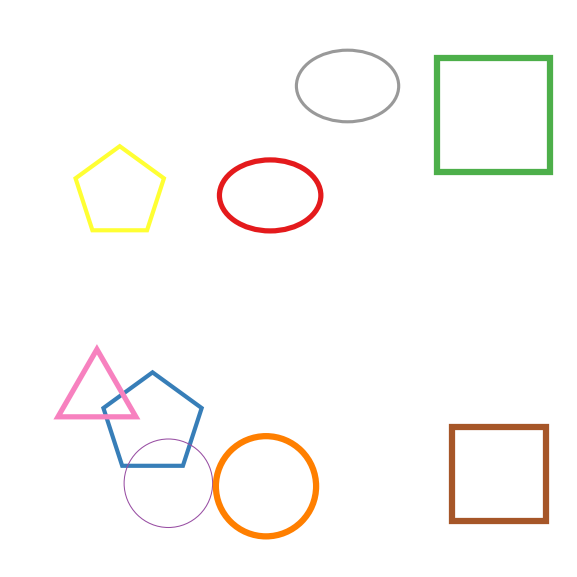[{"shape": "oval", "thickness": 2.5, "radius": 0.44, "center": [0.468, 0.661]}, {"shape": "pentagon", "thickness": 2, "radius": 0.45, "center": [0.264, 0.265]}, {"shape": "square", "thickness": 3, "radius": 0.49, "center": [0.855, 0.8]}, {"shape": "circle", "thickness": 0.5, "radius": 0.38, "center": [0.292, 0.162]}, {"shape": "circle", "thickness": 3, "radius": 0.43, "center": [0.461, 0.157]}, {"shape": "pentagon", "thickness": 2, "radius": 0.4, "center": [0.207, 0.665]}, {"shape": "square", "thickness": 3, "radius": 0.41, "center": [0.864, 0.179]}, {"shape": "triangle", "thickness": 2.5, "radius": 0.39, "center": [0.168, 0.316]}, {"shape": "oval", "thickness": 1.5, "radius": 0.44, "center": [0.602, 0.85]}]